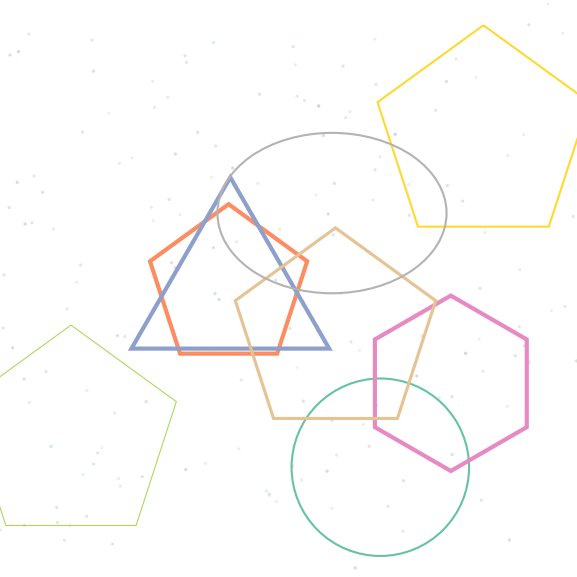[{"shape": "circle", "thickness": 1, "radius": 0.77, "center": [0.659, 0.19]}, {"shape": "pentagon", "thickness": 2, "radius": 0.72, "center": [0.396, 0.502]}, {"shape": "triangle", "thickness": 2, "radius": 0.99, "center": [0.399, 0.494]}, {"shape": "hexagon", "thickness": 2, "radius": 0.76, "center": [0.781, 0.335]}, {"shape": "pentagon", "thickness": 0.5, "radius": 0.96, "center": [0.123, 0.244]}, {"shape": "pentagon", "thickness": 1, "radius": 0.96, "center": [0.837, 0.763]}, {"shape": "pentagon", "thickness": 1.5, "radius": 0.91, "center": [0.581, 0.422]}, {"shape": "oval", "thickness": 1, "radius": 0.99, "center": [0.575, 0.63]}]